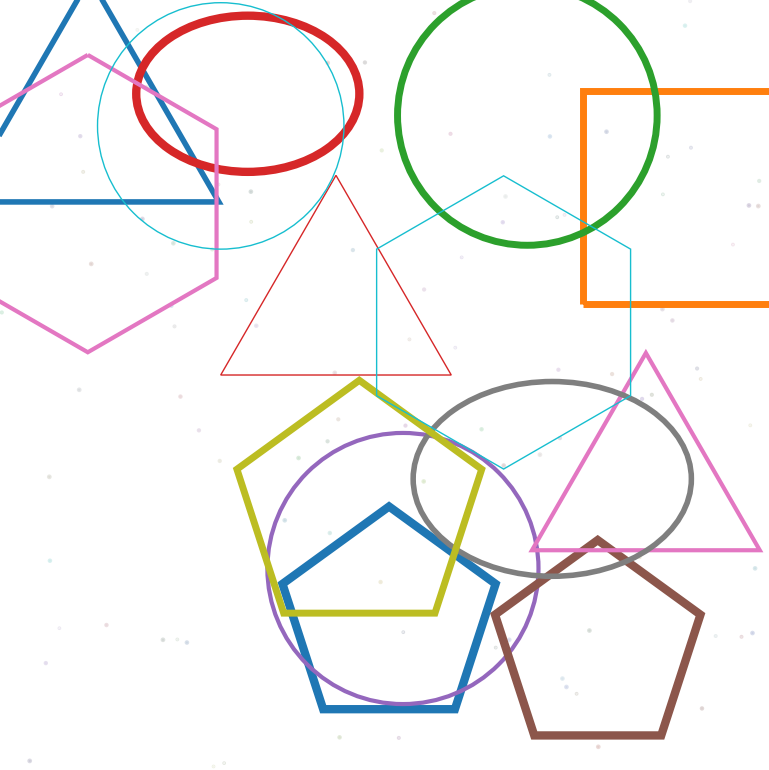[{"shape": "triangle", "thickness": 2, "radius": 0.97, "center": [0.117, 0.834]}, {"shape": "pentagon", "thickness": 3, "radius": 0.73, "center": [0.505, 0.197]}, {"shape": "square", "thickness": 2.5, "radius": 0.69, "center": [0.895, 0.744]}, {"shape": "circle", "thickness": 2.5, "radius": 0.84, "center": [0.685, 0.85]}, {"shape": "oval", "thickness": 3, "radius": 0.72, "center": [0.322, 0.878]}, {"shape": "triangle", "thickness": 0.5, "radius": 0.86, "center": [0.436, 0.599]}, {"shape": "circle", "thickness": 1.5, "radius": 0.88, "center": [0.523, 0.262]}, {"shape": "pentagon", "thickness": 3, "radius": 0.7, "center": [0.776, 0.158]}, {"shape": "triangle", "thickness": 1.5, "radius": 0.85, "center": [0.839, 0.371]}, {"shape": "hexagon", "thickness": 1.5, "radius": 0.97, "center": [0.114, 0.736]}, {"shape": "oval", "thickness": 2, "radius": 0.9, "center": [0.717, 0.378]}, {"shape": "pentagon", "thickness": 2.5, "radius": 0.84, "center": [0.467, 0.339]}, {"shape": "hexagon", "thickness": 0.5, "radius": 0.95, "center": [0.654, 0.581]}, {"shape": "circle", "thickness": 0.5, "radius": 0.8, "center": [0.287, 0.836]}]